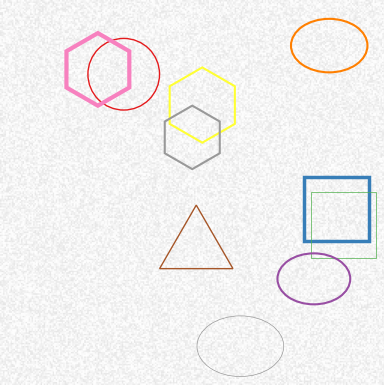[{"shape": "circle", "thickness": 1, "radius": 0.47, "center": [0.321, 0.807]}, {"shape": "square", "thickness": 2.5, "radius": 0.42, "center": [0.873, 0.457]}, {"shape": "square", "thickness": 0.5, "radius": 0.42, "center": [0.893, 0.416]}, {"shape": "oval", "thickness": 1.5, "radius": 0.47, "center": [0.815, 0.276]}, {"shape": "oval", "thickness": 1.5, "radius": 0.5, "center": [0.855, 0.882]}, {"shape": "hexagon", "thickness": 1.5, "radius": 0.49, "center": [0.525, 0.727]}, {"shape": "triangle", "thickness": 1, "radius": 0.55, "center": [0.51, 0.357]}, {"shape": "hexagon", "thickness": 3, "radius": 0.47, "center": [0.254, 0.82]}, {"shape": "hexagon", "thickness": 1.5, "radius": 0.41, "center": [0.499, 0.643]}, {"shape": "oval", "thickness": 0.5, "radius": 0.56, "center": [0.624, 0.101]}]